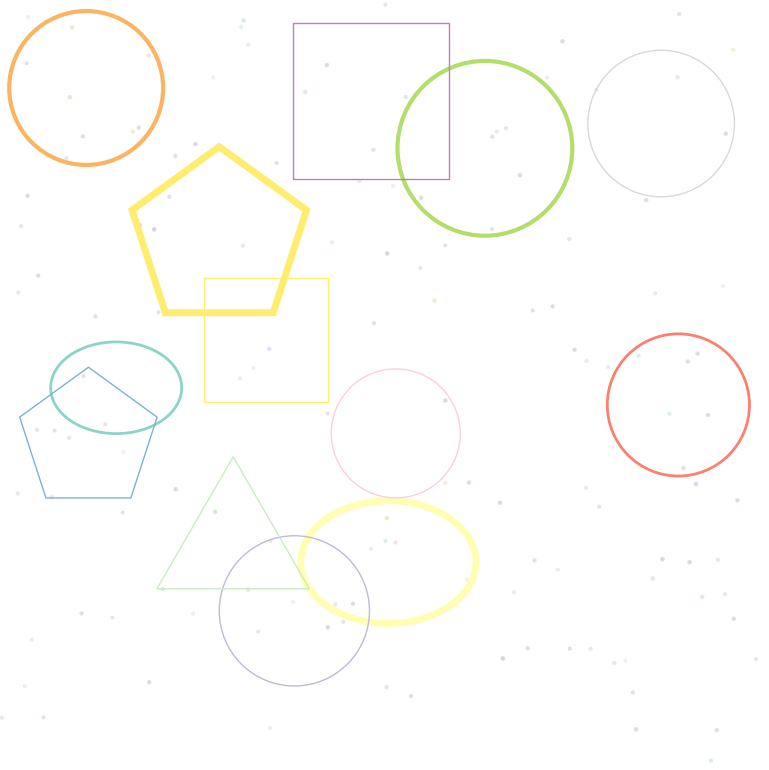[{"shape": "oval", "thickness": 1, "radius": 0.43, "center": [0.151, 0.496]}, {"shape": "oval", "thickness": 2.5, "radius": 0.57, "center": [0.504, 0.27]}, {"shape": "circle", "thickness": 0.5, "radius": 0.49, "center": [0.382, 0.207]}, {"shape": "circle", "thickness": 1, "radius": 0.46, "center": [0.881, 0.474]}, {"shape": "pentagon", "thickness": 0.5, "radius": 0.47, "center": [0.115, 0.429]}, {"shape": "circle", "thickness": 1.5, "radius": 0.5, "center": [0.112, 0.886]}, {"shape": "circle", "thickness": 1.5, "radius": 0.57, "center": [0.63, 0.807]}, {"shape": "circle", "thickness": 0.5, "radius": 0.42, "center": [0.514, 0.437]}, {"shape": "circle", "thickness": 0.5, "radius": 0.48, "center": [0.859, 0.84]}, {"shape": "square", "thickness": 0.5, "radius": 0.51, "center": [0.482, 0.869]}, {"shape": "triangle", "thickness": 0.5, "radius": 0.57, "center": [0.303, 0.292]}, {"shape": "pentagon", "thickness": 2.5, "radius": 0.6, "center": [0.285, 0.69]}, {"shape": "square", "thickness": 0.5, "radius": 0.4, "center": [0.346, 0.558]}]